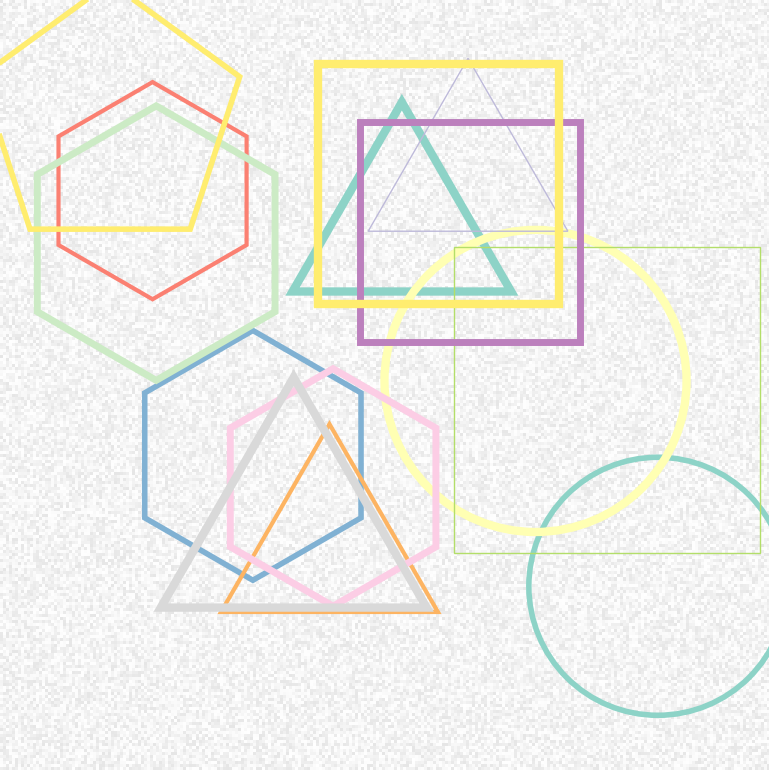[{"shape": "circle", "thickness": 2, "radius": 0.84, "center": [0.854, 0.239]}, {"shape": "triangle", "thickness": 3, "radius": 0.82, "center": [0.522, 0.703]}, {"shape": "circle", "thickness": 3, "radius": 0.98, "center": [0.695, 0.505]}, {"shape": "triangle", "thickness": 0.5, "radius": 0.75, "center": [0.608, 0.775]}, {"shape": "hexagon", "thickness": 1.5, "radius": 0.71, "center": [0.198, 0.752]}, {"shape": "hexagon", "thickness": 2, "radius": 0.81, "center": [0.328, 0.409]}, {"shape": "triangle", "thickness": 1.5, "radius": 0.81, "center": [0.428, 0.287]}, {"shape": "square", "thickness": 0.5, "radius": 0.99, "center": [0.788, 0.481]}, {"shape": "hexagon", "thickness": 2.5, "radius": 0.77, "center": [0.433, 0.367]}, {"shape": "triangle", "thickness": 3, "radius": 1.0, "center": [0.381, 0.311]}, {"shape": "square", "thickness": 2.5, "radius": 0.71, "center": [0.61, 0.698]}, {"shape": "hexagon", "thickness": 2.5, "radius": 0.89, "center": [0.203, 0.684]}, {"shape": "square", "thickness": 3, "radius": 0.78, "center": [0.57, 0.761]}, {"shape": "pentagon", "thickness": 2, "radius": 0.88, "center": [0.143, 0.846]}]